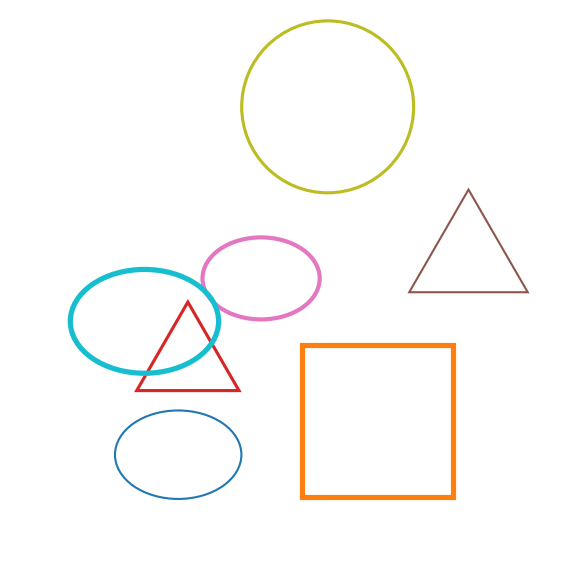[{"shape": "oval", "thickness": 1, "radius": 0.55, "center": [0.309, 0.212]}, {"shape": "square", "thickness": 2.5, "radius": 0.65, "center": [0.654, 0.27]}, {"shape": "triangle", "thickness": 1.5, "radius": 0.51, "center": [0.325, 0.374]}, {"shape": "triangle", "thickness": 1, "radius": 0.59, "center": [0.811, 0.552]}, {"shape": "oval", "thickness": 2, "radius": 0.51, "center": [0.452, 0.517]}, {"shape": "circle", "thickness": 1.5, "radius": 0.74, "center": [0.567, 0.814]}, {"shape": "oval", "thickness": 2.5, "radius": 0.64, "center": [0.25, 0.443]}]